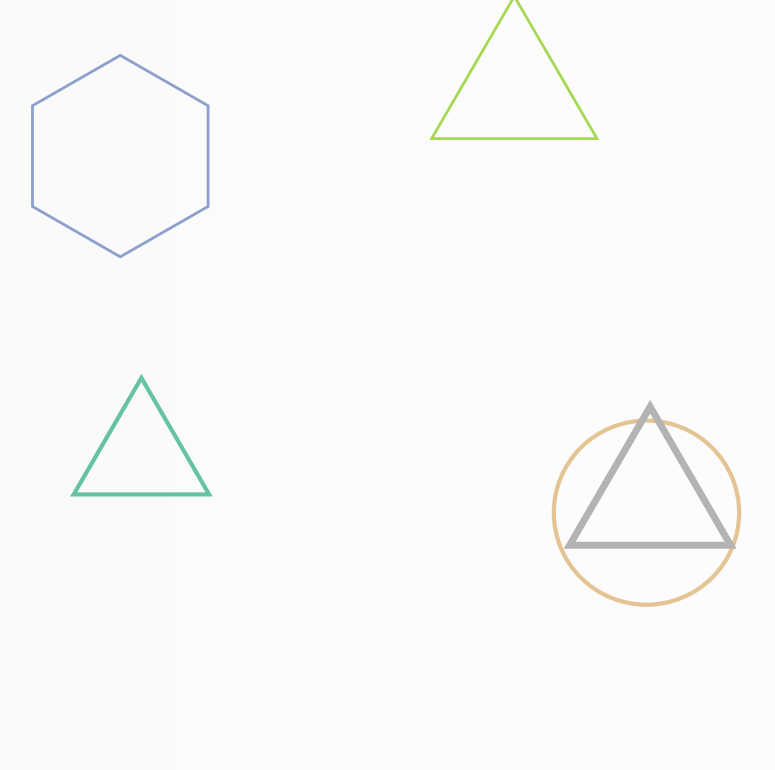[{"shape": "triangle", "thickness": 1.5, "radius": 0.5, "center": [0.182, 0.408]}, {"shape": "hexagon", "thickness": 1, "radius": 0.65, "center": [0.155, 0.797]}, {"shape": "triangle", "thickness": 1, "radius": 0.62, "center": [0.664, 0.882]}, {"shape": "circle", "thickness": 1.5, "radius": 0.6, "center": [0.834, 0.334]}, {"shape": "triangle", "thickness": 2.5, "radius": 0.6, "center": [0.839, 0.352]}]